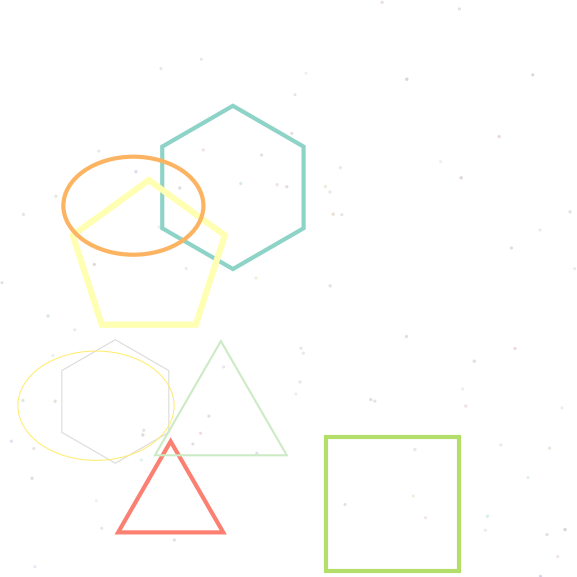[{"shape": "hexagon", "thickness": 2, "radius": 0.71, "center": [0.403, 0.675]}, {"shape": "pentagon", "thickness": 3, "radius": 0.69, "center": [0.258, 0.549]}, {"shape": "triangle", "thickness": 2, "radius": 0.53, "center": [0.296, 0.13]}, {"shape": "oval", "thickness": 2, "radius": 0.61, "center": [0.231, 0.643]}, {"shape": "square", "thickness": 2, "radius": 0.58, "center": [0.68, 0.126]}, {"shape": "hexagon", "thickness": 0.5, "radius": 0.53, "center": [0.2, 0.304]}, {"shape": "triangle", "thickness": 1, "radius": 0.66, "center": [0.382, 0.277]}, {"shape": "oval", "thickness": 0.5, "radius": 0.68, "center": [0.166, 0.297]}]